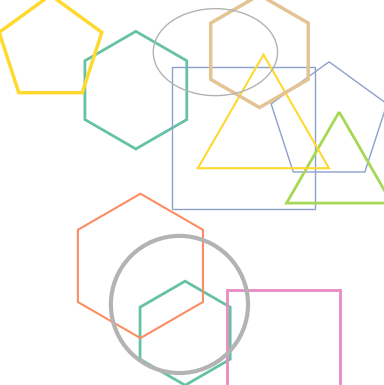[{"shape": "hexagon", "thickness": 2, "radius": 0.76, "center": [0.353, 0.766]}, {"shape": "hexagon", "thickness": 2, "radius": 0.68, "center": [0.481, 0.135]}, {"shape": "hexagon", "thickness": 1.5, "radius": 0.94, "center": [0.365, 0.309]}, {"shape": "pentagon", "thickness": 1, "radius": 0.79, "center": [0.855, 0.681]}, {"shape": "square", "thickness": 1, "radius": 0.92, "center": [0.633, 0.642]}, {"shape": "square", "thickness": 2, "radius": 0.73, "center": [0.737, 0.101]}, {"shape": "triangle", "thickness": 2, "radius": 0.79, "center": [0.881, 0.551]}, {"shape": "triangle", "thickness": 1.5, "radius": 0.98, "center": [0.684, 0.661]}, {"shape": "pentagon", "thickness": 2.5, "radius": 0.7, "center": [0.131, 0.873]}, {"shape": "hexagon", "thickness": 2.5, "radius": 0.73, "center": [0.674, 0.867]}, {"shape": "oval", "thickness": 1, "radius": 0.81, "center": [0.559, 0.865]}, {"shape": "circle", "thickness": 3, "radius": 0.89, "center": [0.466, 0.209]}]